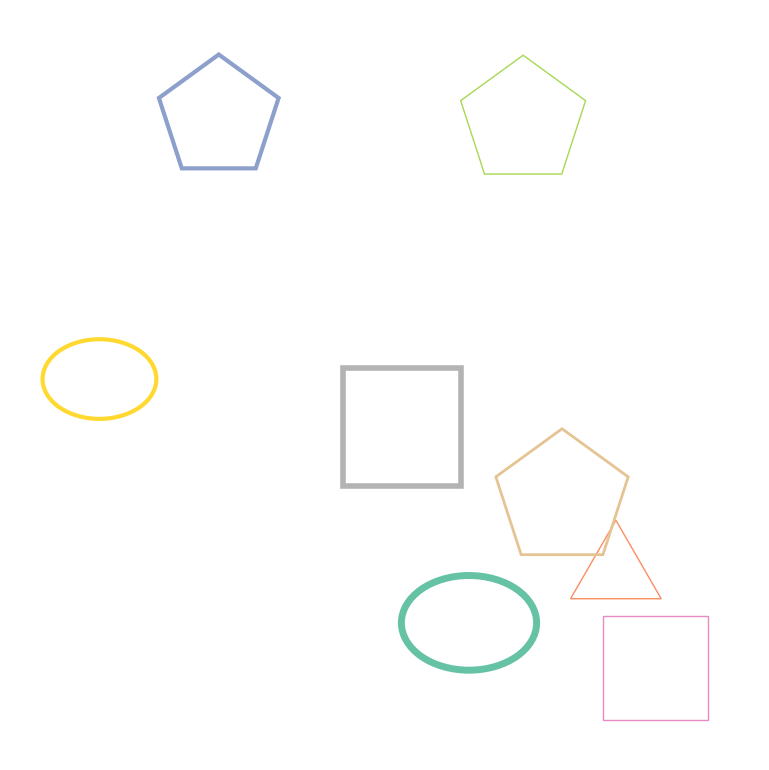[{"shape": "oval", "thickness": 2.5, "radius": 0.44, "center": [0.609, 0.191]}, {"shape": "triangle", "thickness": 0.5, "radius": 0.34, "center": [0.8, 0.256]}, {"shape": "pentagon", "thickness": 1.5, "radius": 0.41, "center": [0.284, 0.847]}, {"shape": "square", "thickness": 0.5, "radius": 0.34, "center": [0.851, 0.132]}, {"shape": "pentagon", "thickness": 0.5, "radius": 0.43, "center": [0.679, 0.843]}, {"shape": "oval", "thickness": 1.5, "radius": 0.37, "center": [0.129, 0.508]}, {"shape": "pentagon", "thickness": 1, "radius": 0.45, "center": [0.73, 0.353]}, {"shape": "square", "thickness": 2, "radius": 0.38, "center": [0.522, 0.445]}]